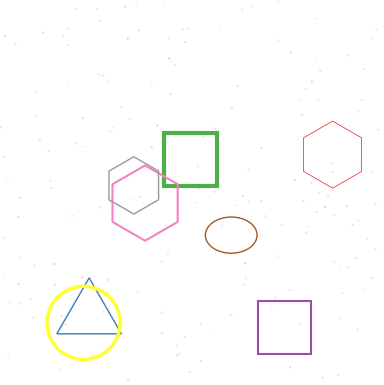[{"shape": "hexagon", "thickness": 0.5, "radius": 0.44, "center": [0.864, 0.598]}, {"shape": "triangle", "thickness": 1, "radius": 0.48, "center": [0.231, 0.181]}, {"shape": "square", "thickness": 3, "radius": 0.34, "center": [0.494, 0.587]}, {"shape": "square", "thickness": 1.5, "radius": 0.35, "center": [0.739, 0.149]}, {"shape": "circle", "thickness": 2.5, "radius": 0.48, "center": [0.217, 0.161]}, {"shape": "oval", "thickness": 1, "radius": 0.34, "center": [0.601, 0.389]}, {"shape": "hexagon", "thickness": 1.5, "radius": 0.49, "center": [0.377, 0.473]}, {"shape": "hexagon", "thickness": 1, "radius": 0.37, "center": [0.347, 0.518]}]